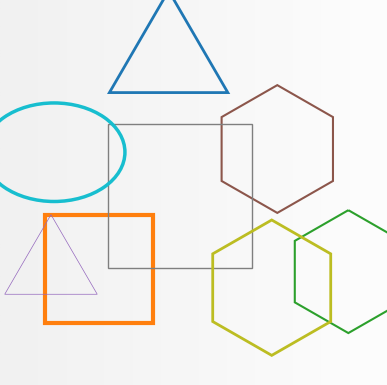[{"shape": "triangle", "thickness": 2, "radius": 0.88, "center": [0.435, 0.848]}, {"shape": "square", "thickness": 3, "radius": 0.7, "center": [0.256, 0.301]}, {"shape": "hexagon", "thickness": 1.5, "radius": 0.8, "center": [0.899, 0.295]}, {"shape": "triangle", "thickness": 0.5, "radius": 0.69, "center": [0.132, 0.305]}, {"shape": "hexagon", "thickness": 1.5, "radius": 0.83, "center": [0.716, 0.613]}, {"shape": "square", "thickness": 1, "radius": 0.93, "center": [0.464, 0.49]}, {"shape": "hexagon", "thickness": 2, "radius": 0.88, "center": [0.701, 0.253]}, {"shape": "oval", "thickness": 2.5, "radius": 0.91, "center": [0.14, 0.605]}]